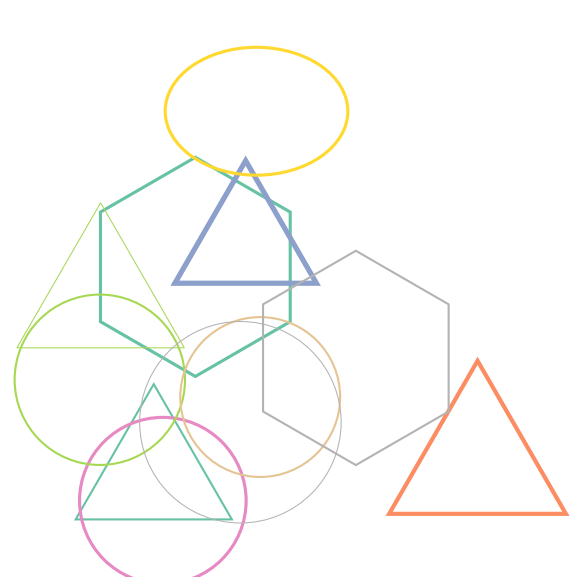[{"shape": "triangle", "thickness": 1, "radius": 0.78, "center": [0.266, 0.178]}, {"shape": "hexagon", "thickness": 1.5, "radius": 0.95, "center": [0.338, 0.537]}, {"shape": "triangle", "thickness": 2, "radius": 0.88, "center": [0.827, 0.198]}, {"shape": "triangle", "thickness": 2.5, "radius": 0.71, "center": [0.425, 0.579]}, {"shape": "circle", "thickness": 1.5, "radius": 0.72, "center": [0.282, 0.132]}, {"shape": "triangle", "thickness": 0.5, "radius": 0.84, "center": [0.174, 0.481]}, {"shape": "circle", "thickness": 1, "radius": 0.74, "center": [0.173, 0.342]}, {"shape": "oval", "thickness": 1.5, "radius": 0.79, "center": [0.444, 0.807]}, {"shape": "circle", "thickness": 1, "radius": 0.69, "center": [0.451, 0.312]}, {"shape": "hexagon", "thickness": 1, "radius": 0.93, "center": [0.616, 0.379]}, {"shape": "circle", "thickness": 0.5, "radius": 0.87, "center": [0.416, 0.268]}]